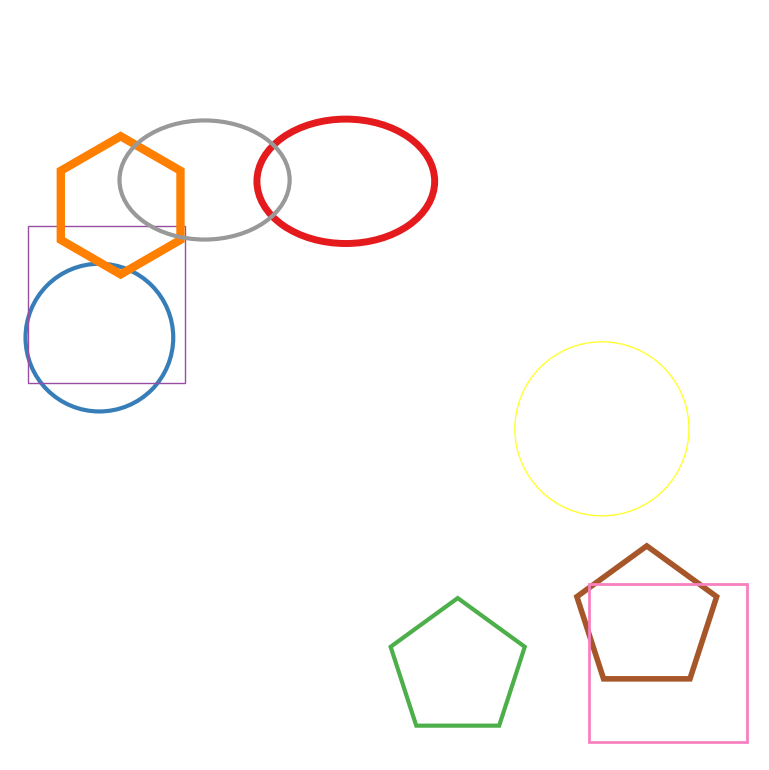[{"shape": "oval", "thickness": 2.5, "radius": 0.58, "center": [0.449, 0.765]}, {"shape": "circle", "thickness": 1.5, "radius": 0.48, "center": [0.129, 0.562]}, {"shape": "pentagon", "thickness": 1.5, "radius": 0.46, "center": [0.594, 0.132]}, {"shape": "square", "thickness": 0.5, "radius": 0.51, "center": [0.139, 0.605]}, {"shape": "hexagon", "thickness": 3, "radius": 0.45, "center": [0.157, 0.733]}, {"shape": "circle", "thickness": 0.5, "radius": 0.57, "center": [0.782, 0.443]}, {"shape": "pentagon", "thickness": 2, "radius": 0.48, "center": [0.84, 0.196]}, {"shape": "square", "thickness": 1, "radius": 0.51, "center": [0.868, 0.139]}, {"shape": "oval", "thickness": 1.5, "radius": 0.55, "center": [0.266, 0.766]}]